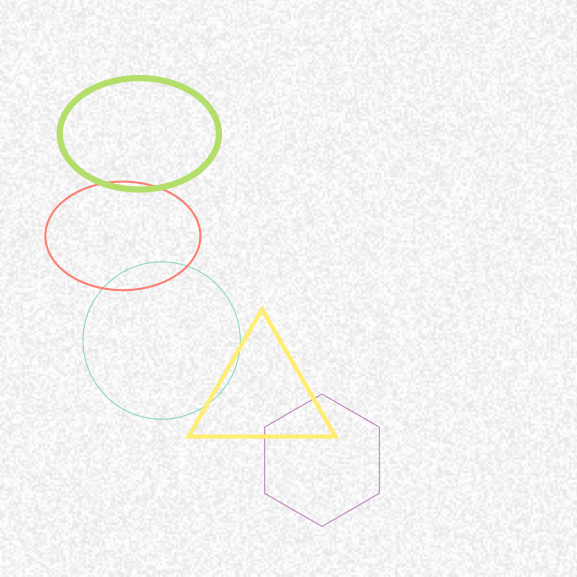[{"shape": "circle", "thickness": 0.5, "radius": 0.68, "center": [0.28, 0.409]}, {"shape": "oval", "thickness": 1, "radius": 0.67, "center": [0.213, 0.591]}, {"shape": "oval", "thickness": 3, "radius": 0.69, "center": [0.241, 0.767]}, {"shape": "hexagon", "thickness": 0.5, "radius": 0.57, "center": [0.558, 0.202]}, {"shape": "triangle", "thickness": 2, "radius": 0.73, "center": [0.454, 0.317]}]